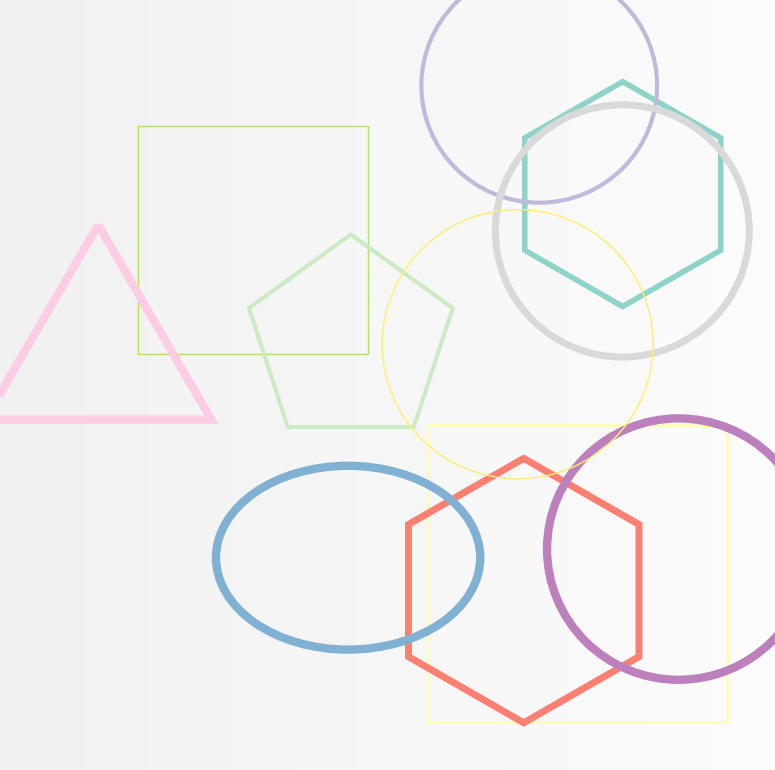[{"shape": "hexagon", "thickness": 2, "radius": 0.73, "center": [0.804, 0.748]}, {"shape": "square", "thickness": 1, "radius": 0.96, "center": [0.745, 0.255]}, {"shape": "circle", "thickness": 1.5, "radius": 0.76, "center": [0.696, 0.889]}, {"shape": "hexagon", "thickness": 2.5, "radius": 0.86, "center": [0.676, 0.233]}, {"shape": "oval", "thickness": 3, "radius": 0.85, "center": [0.449, 0.276]}, {"shape": "square", "thickness": 0.5, "radius": 0.74, "center": [0.327, 0.689]}, {"shape": "triangle", "thickness": 3, "radius": 0.84, "center": [0.127, 0.539]}, {"shape": "circle", "thickness": 2.5, "radius": 0.82, "center": [0.803, 0.7]}, {"shape": "circle", "thickness": 3, "radius": 0.85, "center": [0.876, 0.287]}, {"shape": "pentagon", "thickness": 1.5, "radius": 0.69, "center": [0.453, 0.557]}, {"shape": "circle", "thickness": 0.5, "radius": 0.87, "center": [0.668, 0.553]}]